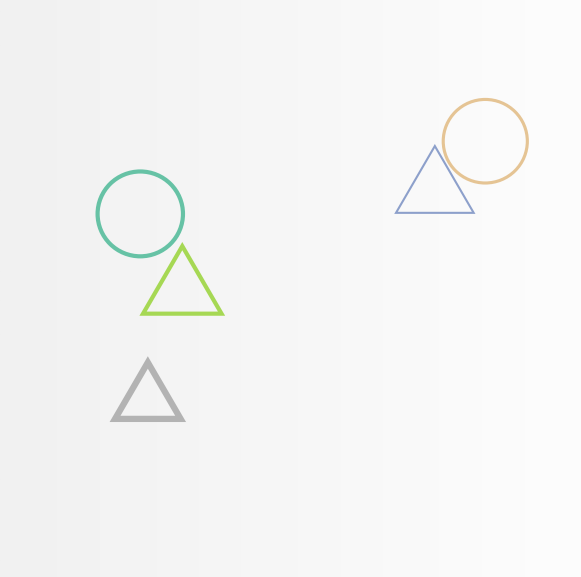[{"shape": "circle", "thickness": 2, "radius": 0.37, "center": [0.241, 0.629]}, {"shape": "triangle", "thickness": 1, "radius": 0.39, "center": [0.748, 0.669]}, {"shape": "triangle", "thickness": 2, "radius": 0.39, "center": [0.314, 0.495]}, {"shape": "circle", "thickness": 1.5, "radius": 0.36, "center": [0.835, 0.755]}, {"shape": "triangle", "thickness": 3, "radius": 0.33, "center": [0.254, 0.306]}]